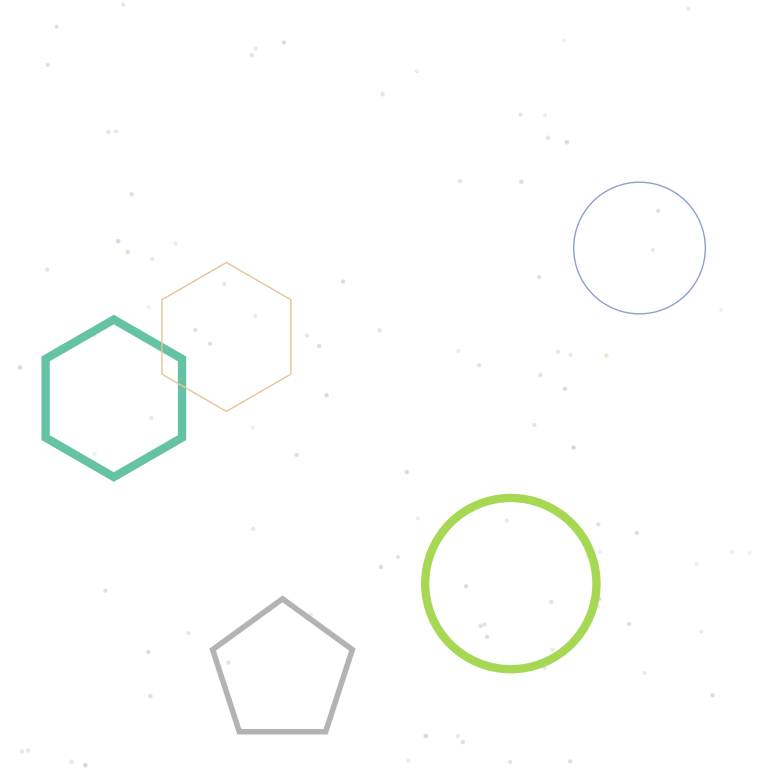[{"shape": "hexagon", "thickness": 3, "radius": 0.51, "center": [0.148, 0.483]}, {"shape": "circle", "thickness": 0.5, "radius": 0.43, "center": [0.831, 0.678]}, {"shape": "circle", "thickness": 3, "radius": 0.56, "center": [0.663, 0.242]}, {"shape": "hexagon", "thickness": 0.5, "radius": 0.48, "center": [0.294, 0.562]}, {"shape": "pentagon", "thickness": 2, "radius": 0.48, "center": [0.367, 0.127]}]